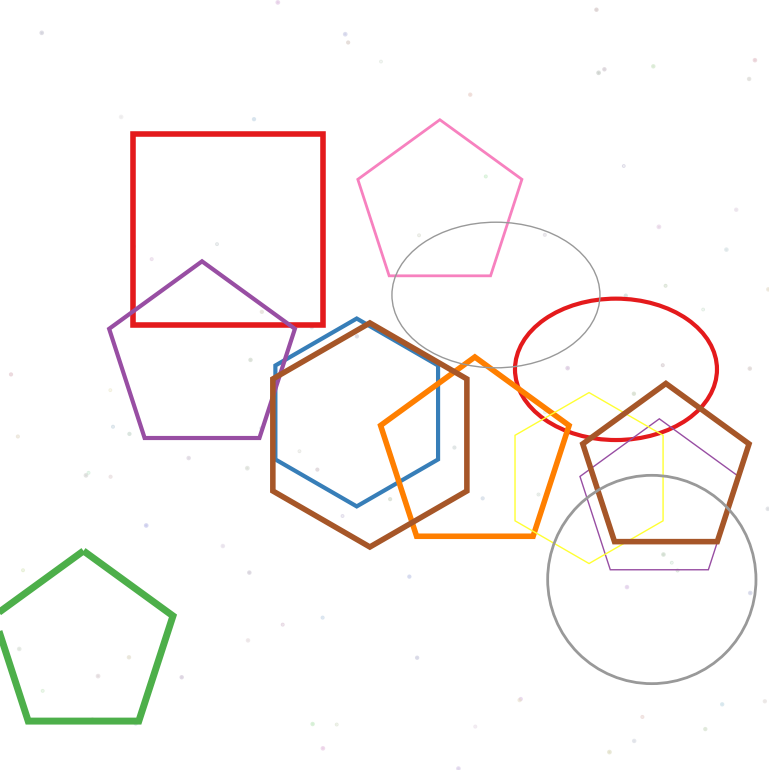[{"shape": "square", "thickness": 2, "radius": 0.62, "center": [0.296, 0.702]}, {"shape": "oval", "thickness": 1.5, "radius": 0.66, "center": [0.8, 0.52]}, {"shape": "hexagon", "thickness": 1.5, "radius": 0.61, "center": [0.463, 0.464]}, {"shape": "pentagon", "thickness": 2.5, "radius": 0.61, "center": [0.108, 0.162]}, {"shape": "pentagon", "thickness": 0.5, "radius": 0.54, "center": [0.856, 0.348]}, {"shape": "pentagon", "thickness": 1.5, "radius": 0.63, "center": [0.262, 0.534]}, {"shape": "pentagon", "thickness": 2, "radius": 0.64, "center": [0.617, 0.408]}, {"shape": "hexagon", "thickness": 0.5, "radius": 0.56, "center": [0.765, 0.379]}, {"shape": "hexagon", "thickness": 2, "radius": 0.73, "center": [0.48, 0.435]}, {"shape": "pentagon", "thickness": 2, "radius": 0.57, "center": [0.865, 0.388]}, {"shape": "pentagon", "thickness": 1, "radius": 0.56, "center": [0.571, 0.732]}, {"shape": "circle", "thickness": 1, "radius": 0.68, "center": [0.847, 0.247]}, {"shape": "oval", "thickness": 0.5, "radius": 0.68, "center": [0.644, 0.617]}]